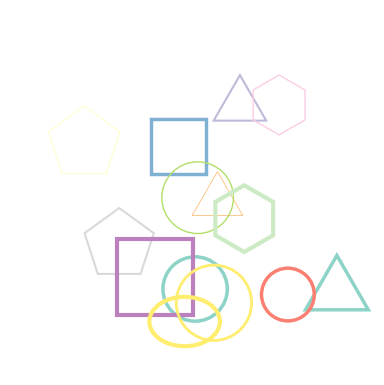[{"shape": "circle", "thickness": 2.5, "radius": 0.42, "center": [0.507, 0.249]}, {"shape": "triangle", "thickness": 2.5, "radius": 0.47, "center": [0.875, 0.242]}, {"shape": "pentagon", "thickness": 0.5, "radius": 0.49, "center": [0.219, 0.627]}, {"shape": "triangle", "thickness": 1.5, "radius": 0.39, "center": [0.623, 0.726]}, {"shape": "circle", "thickness": 2.5, "radius": 0.34, "center": [0.748, 0.235]}, {"shape": "square", "thickness": 2.5, "radius": 0.36, "center": [0.464, 0.62]}, {"shape": "triangle", "thickness": 0.5, "radius": 0.38, "center": [0.565, 0.478]}, {"shape": "circle", "thickness": 1, "radius": 0.47, "center": [0.513, 0.487]}, {"shape": "hexagon", "thickness": 1, "radius": 0.39, "center": [0.725, 0.727]}, {"shape": "pentagon", "thickness": 1.5, "radius": 0.47, "center": [0.31, 0.365]}, {"shape": "square", "thickness": 3, "radius": 0.49, "center": [0.404, 0.28]}, {"shape": "hexagon", "thickness": 3, "radius": 0.43, "center": [0.634, 0.432]}, {"shape": "oval", "thickness": 3, "radius": 0.46, "center": [0.48, 0.165]}, {"shape": "circle", "thickness": 2, "radius": 0.49, "center": [0.556, 0.214]}]